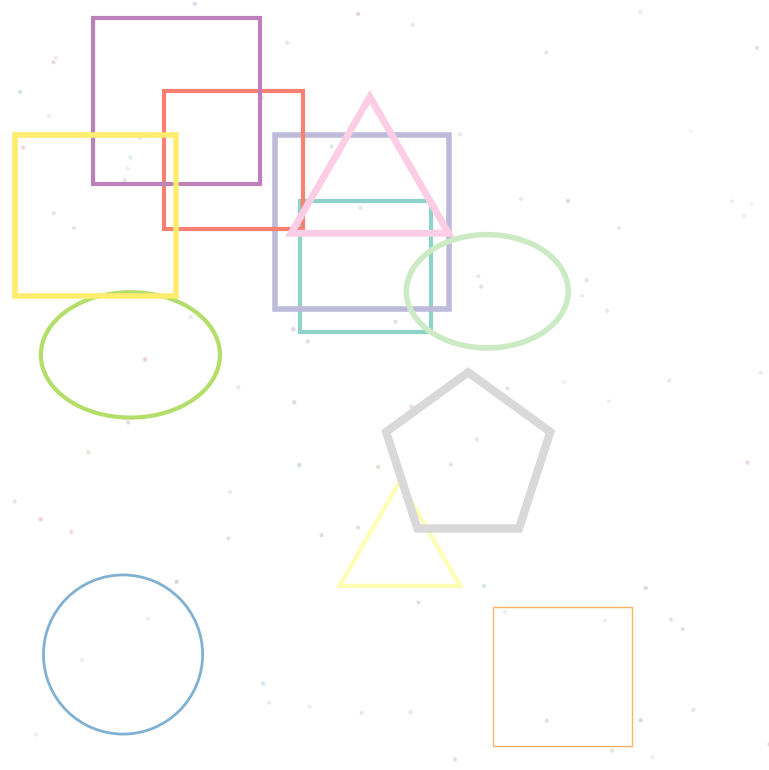[{"shape": "square", "thickness": 1.5, "radius": 0.43, "center": [0.475, 0.654]}, {"shape": "triangle", "thickness": 1.5, "radius": 0.45, "center": [0.519, 0.284]}, {"shape": "square", "thickness": 2, "radius": 0.57, "center": [0.47, 0.712]}, {"shape": "square", "thickness": 1.5, "radius": 0.45, "center": [0.303, 0.793]}, {"shape": "circle", "thickness": 1, "radius": 0.52, "center": [0.16, 0.15]}, {"shape": "square", "thickness": 0.5, "radius": 0.45, "center": [0.731, 0.122]}, {"shape": "oval", "thickness": 1.5, "radius": 0.58, "center": [0.169, 0.539]}, {"shape": "triangle", "thickness": 2.5, "radius": 0.59, "center": [0.48, 0.756]}, {"shape": "pentagon", "thickness": 3, "radius": 0.56, "center": [0.608, 0.404]}, {"shape": "square", "thickness": 1.5, "radius": 0.54, "center": [0.23, 0.869]}, {"shape": "oval", "thickness": 2, "radius": 0.53, "center": [0.633, 0.622]}, {"shape": "square", "thickness": 2, "radius": 0.52, "center": [0.125, 0.721]}]